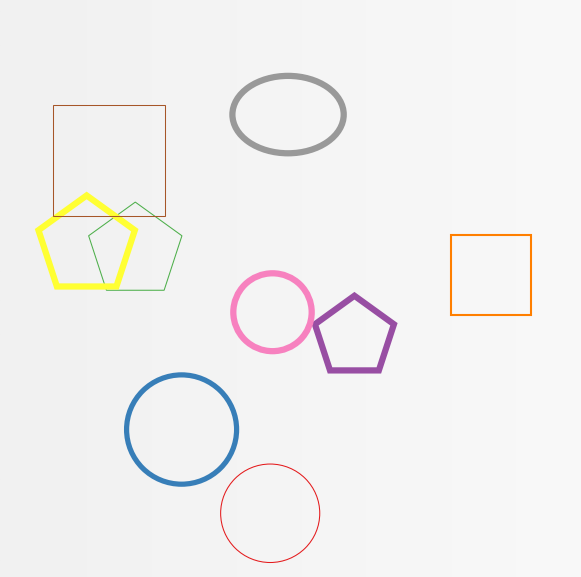[{"shape": "circle", "thickness": 0.5, "radius": 0.43, "center": [0.465, 0.11]}, {"shape": "circle", "thickness": 2.5, "radius": 0.47, "center": [0.312, 0.255]}, {"shape": "pentagon", "thickness": 0.5, "radius": 0.42, "center": [0.233, 0.565]}, {"shape": "pentagon", "thickness": 3, "radius": 0.36, "center": [0.61, 0.416]}, {"shape": "square", "thickness": 1, "radius": 0.35, "center": [0.845, 0.523]}, {"shape": "pentagon", "thickness": 3, "radius": 0.44, "center": [0.149, 0.574]}, {"shape": "square", "thickness": 0.5, "radius": 0.48, "center": [0.188, 0.722]}, {"shape": "circle", "thickness": 3, "radius": 0.34, "center": [0.469, 0.458]}, {"shape": "oval", "thickness": 3, "radius": 0.48, "center": [0.496, 0.801]}]